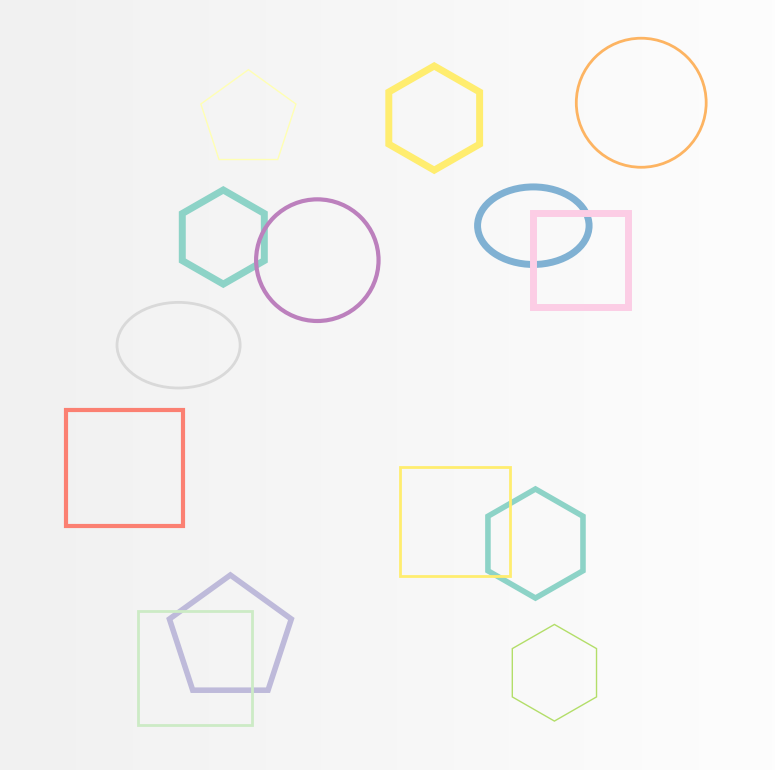[{"shape": "hexagon", "thickness": 2.5, "radius": 0.31, "center": [0.288, 0.692]}, {"shape": "hexagon", "thickness": 2, "radius": 0.35, "center": [0.691, 0.294]}, {"shape": "pentagon", "thickness": 0.5, "radius": 0.32, "center": [0.32, 0.845]}, {"shape": "pentagon", "thickness": 2, "radius": 0.41, "center": [0.297, 0.171]}, {"shape": "square", "thickness": 1.5, "radius": 0.38, "center": [0.161, 0.392]}, {"shape": "oval", "thickness": 2.5, "radius": 0.36, "center": [0.688, 0.707]}, {"shape": "circle", "thickness": 1, "radius": 0.42, "center": [0.827, 0.867]}, {"shape": "hexagon", "thickness": 0.5, "radius": 0.31, "center": [0.715, 0.126]}, {"shape": "square", "thickness": 2.5, "radius": 0.31, "center": [0.749, 0.662]}, {"shape": "oval", "thickness": 1, "radius": 0.4, "center": [0.23, 0.552]}, {"shape": "circle", "thickness": 1.5, "radius": 0.39, "center": [0.409, 0.662]}, {"shape": "square", "thickness": 1, "radius": 0.37, "center": [0.252, 0.133]}, {"shape": "hexagon", "thickness": 2.5, "radius": 0.34, "center": [0.56, 0.847]}, {"shape": "square", "thickness": 1, "radius": 0.36, "center": [0.587, 0.323]}]